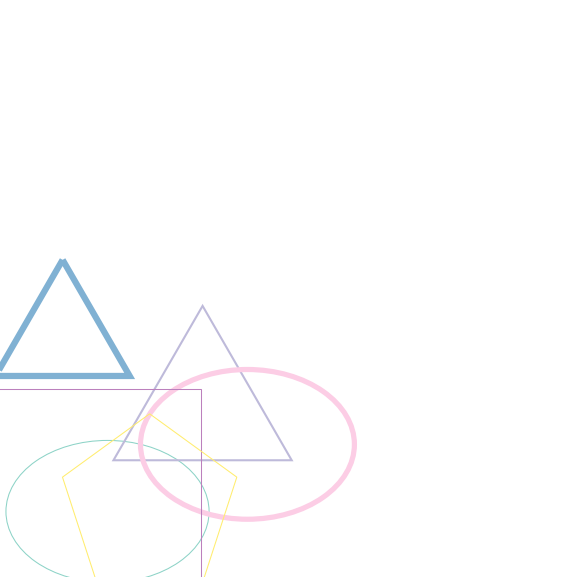[{"shape": "oval", "thickness": 0.5, "radius": 0.88, "center": [0.186, 0.113]}, {"shape": "triangle", "thickness": 1, "radius": 0.89, "center": [0.351, 0.291]}, {"shape": "triangle", "thickness": 3, "radius": 0.67, "center": [0.108, 0.415]}, {"shape": "oval", "thickness": 2.5, "radius": 0.93, "center": [0.428, 0.23]}, {"shape": "square", "thickness": 0.5, "radius": 0.92, "center": [0.165, 0.141]}, {"shape": "pentagon", "thickness": 0.5, "radius": 0.79, "center": [0.259, 0.124]}]